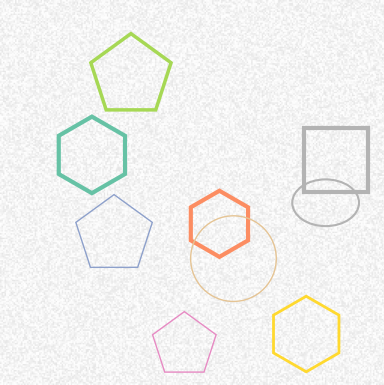[{"shape": "hexagon", "thickness": 3, "radius": 0.5, "center": [0.239, 0.598]}, {"shape": "hexagon", "thickness": 3, "radius": 0.43, "center": [0.57, 0.419]}, {"shape": "pentagon", "thickness": 1, "radius": 0.52, "center": [0.296, 0.39]}, {"shape": "pentagon", "thickness": 1, "radius": 0.43, "center": [0.479, 0.104]}, {"shape": "pentagon", "thickness": 2.5, "radius": 0.55, "center": [0.34, 0.803]}, {"shape": "hexagon", "thickness": 2, "radius": 0.49, "center": [0.795, 0.132]}, {"shape": "circle", "thickness": 1, "radius": 0.56, "center": [0.606, 0.328]}, {"shape": "oval", "thickness": 1.5, "radius": 0.43, "center": [0.846, 0.473]}, {"shape": "square", "thickness": 3, "radius": 0.42, "center": [0.874, 0.584]}]